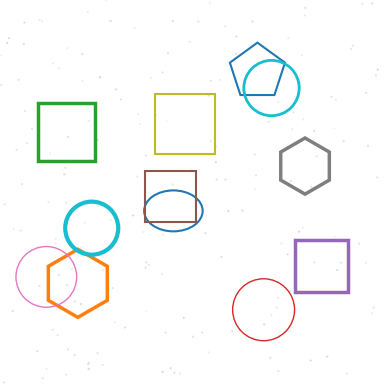[{"shape": "oval", "thickness": 1.5, "radius": 0.38, "center": [0.45, 0.452]}, {"shape": "pentagon", "thickness": 1.5, "radius": 0.38, "center": [0.669, 0.814]}, {"shape": "hexagon", "thickness": 2.5, "radius": 0.44, "center": [0.202, 0.264]}, {"shape": "square", "thickness": 2.5, "radius": 0.37, "center": [0.173, 0.657]}, {"shape": "circle", "thickness": 1, "radius": 0.4, "center": [0.685, 0.195]}, {"shape": "square", "thickness": 2.5, "radius": 0.34, "center": [0.835, 0.309]}, {"shape": "square", "thickness": 1.5, "radius": 0.34, "center": [0.443, 0.49]}, {"shape": "circle", "thickness": 1, "radius": 0.39, "center": [0.12, 0.281]}, {"shape": "hexagon", "thickness": 2.5, "radius": 0.36, "center": [0.792, 0.569]}, {"shape": "square", "thickness": 1.5, "radius": 0.39, "center": [0.481, 0.679]}, {"shape": "circle", "thickness": 2, "radius": 0.36, "center": [0.705, 0.771]}, {"shape": "circle", "thickness": 3, "radius": 0.34, "center": [0.238, 0.407]}]